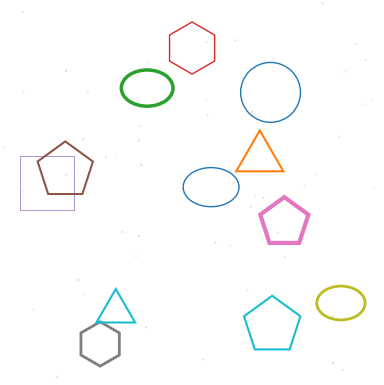[{"shape": "circle", "thickness": 1, "radius": 0.39, "center": [0.703, 0.76]}, {"shape": "oval", "thickness": 1, "radius": 0.36, "center": [0.548, 0.514]}, {"shape": "triangle", "thickness": 1.5, "radius": 0.35, "center": [0.675, 0.59]}, {"shape": "oval", "thickness": 2.5, "radius": 0.34, "center": [0.382, 0.771]}, {"shape": "hexagon", "thickness": 1, "radius": 0.34, "center": [0.499, 0.875]}, {"shape": "square", "thickness": 0.5, "radius": 0.35, "center": [0.123, 0.524]}, {"shape": "pentagon", "thickness": 1.5, "radius": 0.38, "center": [0.17, 0.557]}, {"shape": "pentagon", "thickness": 3, "radius": 0.33, "center": [0.739, 0.422]}, {"shape": "hexagon", "thickness": 2, "radius": 0.29, "center": [0.26, 0.107]}, {"shape": "oval", "thickness": 2, "radius": 0.31, "center": [0.886, 0.213]}, {"shape": "pentagon", "thickness": 1.5, "radius": 0.39, "center": [0.707, 0.155]}, {"shape": "triangle", "thickness": 1.5, "radius": 0.29, "center": [0.301, 0.191]}]